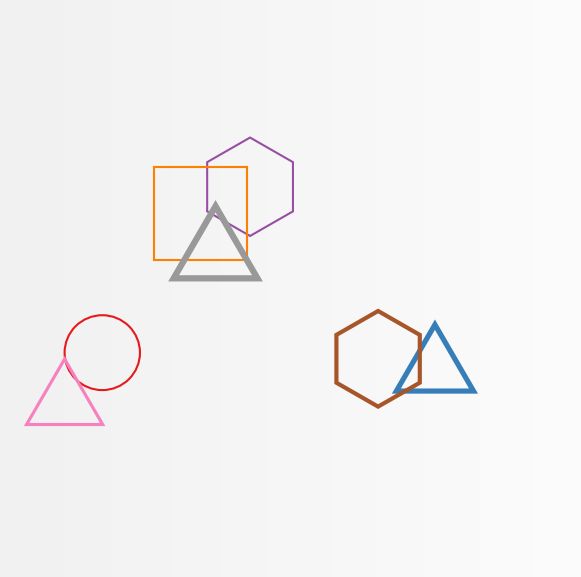[{"shape": "circle", "thickness": 1, "radius": 0.32, "center": [0.176, 0.388]}, {"shape": "triangle", "thickness": 2.5, "radius": 0.38, "center": [0.748, 0.36]}, {"shape": "hexagon", "thickness": 1, "radius": 0.43, "center": [0.43, 0.676]}, {"shape": "square", "thickness": 1, "radius": 0.4, "center": [0.345, 0.629]}, {"shape": "hexagon", "thickness": 2, "radius": 0.41, "center": [0.65, 0.378]}, {"shape": "triangle", "thickness": 1.5, "radius": 0.38, "center": [0.111, 0.302]}, {"shape": "triangle", "thickness": 3, "radius": 0.42, "center": [0.371, 0.559]}]